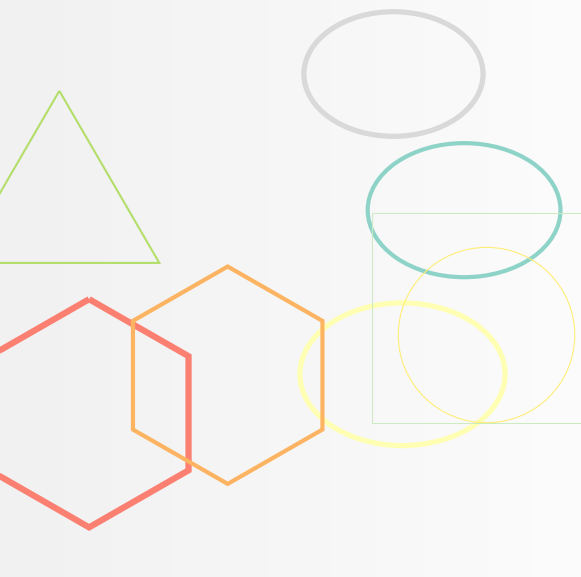[{"shape": "oval", "thickness": 2, "radius": 0.83, "center": [0.798, 0.635]}, {"shape": "oval", "thickness": 2.5, "radius": 0.88, "center": [0.692, 0.351]}, {"shape": "hexagon", "thickness": 3, "radius": 0.99, "center": [0.153, 0.284]}, {"shape": "hexagon", "thickness": 2, "radius": 0.94, "center": [0.392, 0.349]}, {"shape": "triangle", "thickness": 1, "radius": 0.99, "center": [0.102, 0.643]}, {"shape": "oval", "thickness": 2.5, "radius": 0.77, "center": [0.677, 0.871]}, {"shape": "square", "thickness": 0.5, "radius": 0.91, "center": [0.821, 0.448]}, {"shape": "circle", "thickness": 0.5, "radius": 0.76, "center": [0.837, 0.419]}]